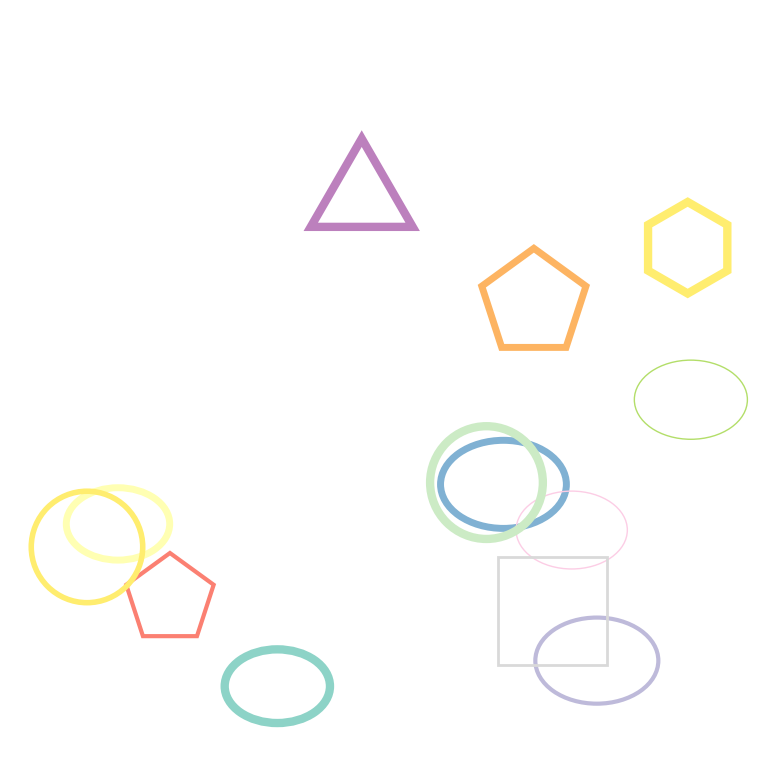[{"shape": "oval", "thickness": 3, "radius": 0.34, "center": [0.36, 0.109]}, {"shape": "oval", "thickness": 2.5, "radius": 0.34, "center": [0.153, 0.32]}, {"shape": "oval", "thickness": 1.5, "radius": 0.4, "center": [0.775, 0.142]}, {"shape": "pentagon", "thickness": 1.5, "radius": 0.3, "center": [0.221, 0.222]}, {"shape": "oval", "thickness": 2.5, "radius": 0.41, "center": [0.654, 0.371]}, {"shape": "pentagon", "thickness": 2.5, "radius": 0.36, "center": [0.693, 0.606]}, {"shape": "oval", "thickness": 0.5, "radius": 0.37, "center": [0.897, 0.481]}, {"shape": "oval", "thickness": 0.5, "radius": 0.36, "center": [0.742, 0.312]}, {"shape": "square", "thickness": 1, "radius": 0.35, "center": [0.718, 0.207]}, {"shape": "triangle", "thickness": 3, "radius": 0.38, "center": [0.47, 0.744]}, {"shape": "circle", "thickness": 3, "radius": 0.37, "center": [0.632, 0.373]}, {"shape": "hexagon", "thickness": 3, "radius": 0.3, "center": [0.893, 0.678]}, {"shape": "circle", "thickness": 2, "radius": 0.36, "center": [0.113, 0.29]}]